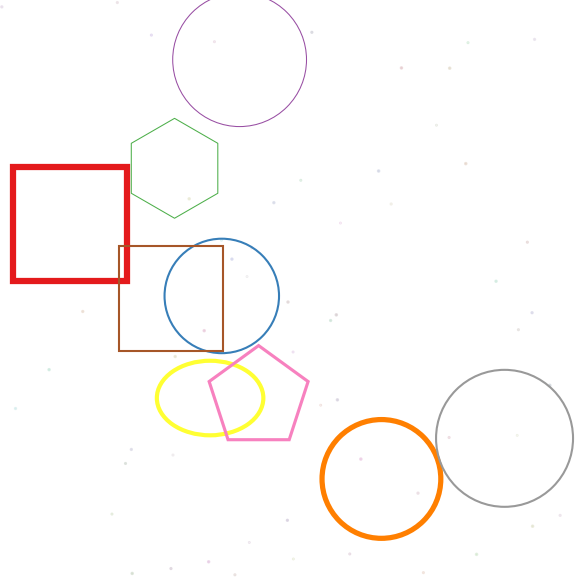[{"shape": "square", "thickness": 3, "radius": 0.49, "center": [0.122, 0.612]}, {"shape": "circle", "thickness": 1, "radius": 0.5, "center": [0.384, 0.487]}, {"shape": "hexagon", "thickness": 0.5, "radius": 0.43, "center": [0.302, 0.708]}, {"shape": "circle", "thickness": 0.5, "radius": 0.58, "center": [0.415, 0.896]}, {"shape": "circle", "thickness": 2.5, "radius": 0.51, "center": [0.66, 0.17]}, {"shape": "oval", "thickness": 2, "radius": 0.46, "center": [0.364, 0.31]}, {"shape": "square", "thickness": 1, "radius": 0.45, "center": [0.296, 0.482]}, {"shape": "pentagon", "thickness": 1.5, "radius": 0.45, "center": [0.448, 0.311]}, {"shape": "circle", "thickness": 1, "radius": 0.59, "center": [0.874, 0.24]}]